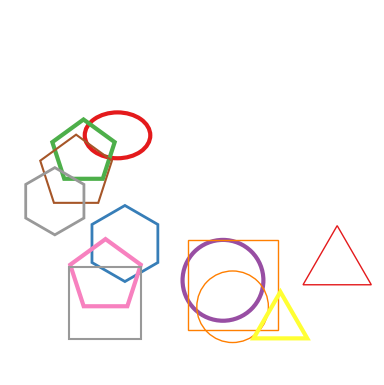[{"shape": "oval", "thickness": 3, "radius": 0.43, "center": [0.305, 0.648]}, {"shape": "triangle", "thickness": 1, "radius": 0.51, "center": [0.876, 0.312]}, {"shape": "hexagon", "thickness": 2, "radius": 0.49, "center": [0.324, 0.368]}, {"shape": "pentagon", "thickness": 3, "radius": 0.43, "center": [0.217, 0.605]}, {"shape": "circle", "thickness": 3, "radius": 0.52, "center": [0.579, 0.272]}, {"shape": "square", "thickness": 1, "radius": 0.59, "center": [0.605, 0.26]}, {"shape": "circle", "thickness": 1, "radius": 0.46, "center": [0.604, 0.203]}, {"shape": "triangle", "thickness": 3, "radius": 0.4, "center": [0.728, 0.161]}, {"shape": "pentagon", "thickness": 1.5, "radius": 0.49, "center": [0.198, 0.552]}, {"shape": "pentagon", "thickness": 3, "radius": 0.48, "center": [0.274, 0.283]}, {"shape": "hexagon", "thickness": 2, "radius": 0.44, "center": [0.142, 0.477]}, {"shape": "square", "thickness": 1.5, "radius": 0.47, "center": [0.272, 0.214]}]